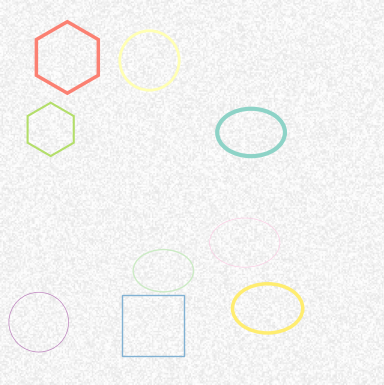[{"shape": "oval", "thickness": 3, "radius": 0.44, "center": [0.652, 0.656]}, {"shape": "circle", "thickness": 2, "radius": 0.39, "center": [0.388, 0.843]}, {"shape": "hexagon", "thickness": 2.5, "radius": 0.46, "center": [0.175, 0.851]}, {"shape": "square", "thickness": 1, "radius": 0.4, "center": [0.398, 0.155]}, {"shape": "hexagon", "thickness": 1.5, "radius": 0.35, "center": [0.132, 0.664]}, {"shape": "oval", "thickness": 0.5, "radius": 0.46, "center": [0.636, 0.37]}, {"shape": "circle", "thickness": 0.5, "radius": 0.39, "center": [0.101, 0.163]}, {"shape": "oval", "thickness": 1, "radius": 0.39, "center": [0.424, 0.297]}, {"shape": "oval", "thickness": 2.5, "radius": 0.46, "center": [0.695, 0.199]}]